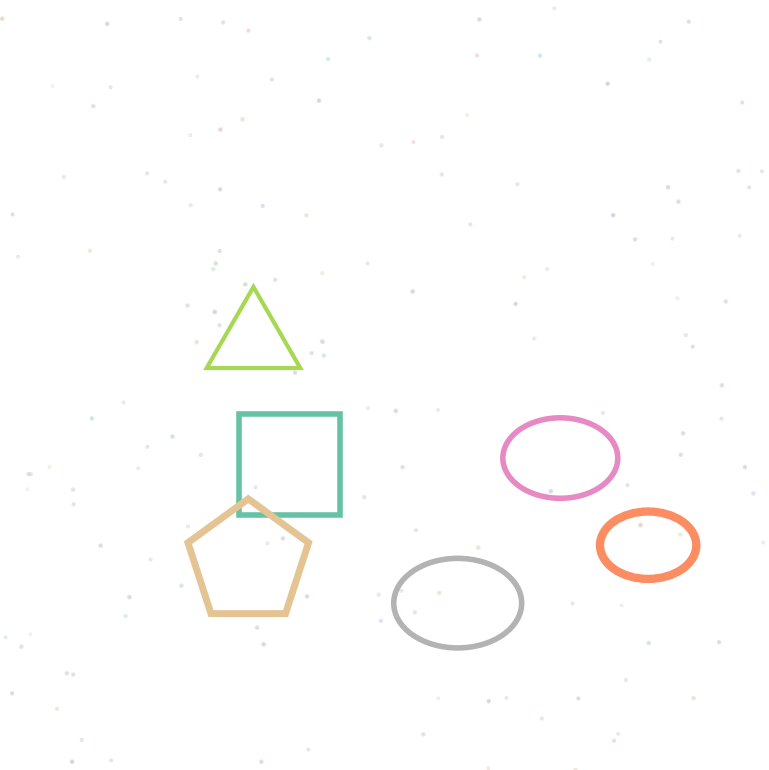[{"shape": "square", "thickness": 2, "radius": 0.33, "center": [0.376, 0.396]}, {"shape": "oval", "thickness": 3, "radius": 0.31, "center": [0.842, 0.292]}, {"shape": "oval", "thickness": 2, "radius": 0.37, "center": [0.728, 0.405]}, {"shape": "triangle", "thickness": 1.5, "radius": 0.35, "center": [0.329, 0.557]}, {"shape": "pentagon", "thickness": 2.5, "radius": 0.41, "center": [0.322, 0.27]}, {"shape": "oval", "thickness": 2, "radius": 0.42, "center": [0.594, 0.217]}]